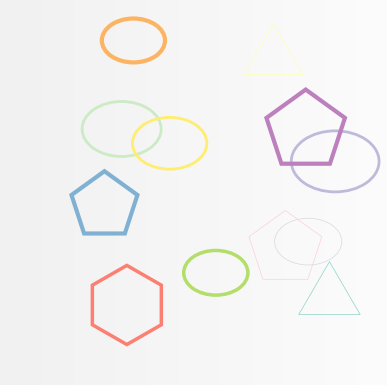[{"shape": "triangle", "thickness": 0.5, "radius": 0.46, "center": [0.85, 0.229]}, {"shape": "triangle", "thickness": 0.5, "radius": 0.44, "center": [0.706, 0.85]}, {"shape": "oval", "thickness": 2, "radius": 0.57, "center": [0.865, 0.581]}, {"shape": "hexagon", "thickness": 2.5, "radius": 0.51, "center": [0.327, 0.208]}, {"shape": "pentagon", "thickness": 3, "radius": 0.45, "center": [0.27, 0.466]}, {"shape": "oval", "thickness": 3, "radius": 0.41, "center": [0.344, 0.895]}, {"shape": "oval", "thickness": 2.5, "radius": 0.41, "center": [0.557, 0.291]}, {"shape": "pentagon", "thickness": 0.5, "radius": 0.49, "center": [0.736, 0.354]}, {"shape": "oval", "thickness": 0.5, "radius": 0.43, "center": [0.795, 0.372]}, {"shape": "pentagon", "thickness": 3, "radius": 0.53, "center": [0.789, 0.661]}, {"shape": "oval", "thickness": 2, "radius": 0.51, "center": [0.314, 0.665]}, {"shape": "oval", "thickness": 2, "radius": 0.48, "center": [0.438, 0.628]}]